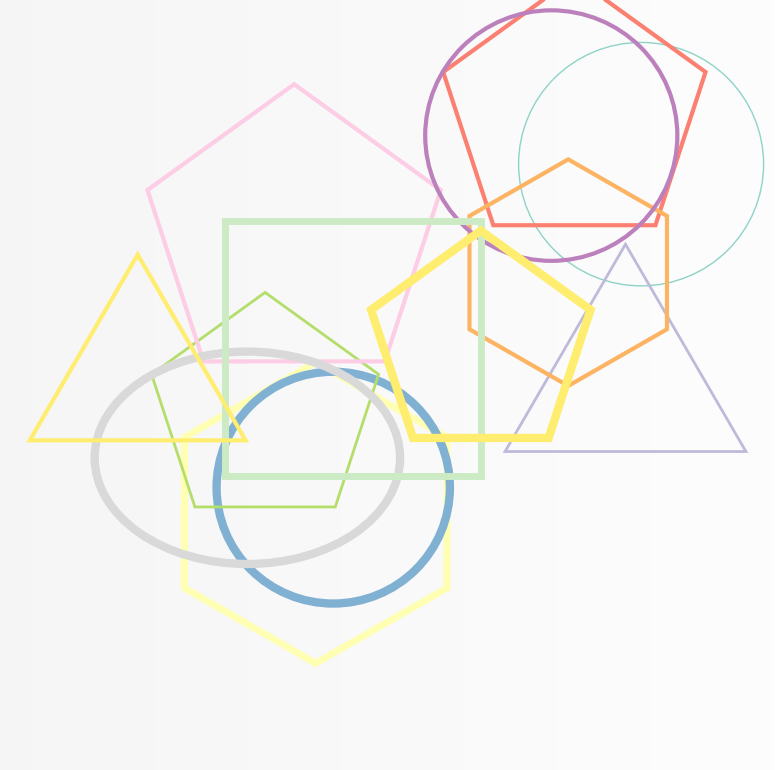[{"shape": "circle", "thickness": 0.5, "radius": 0.79, "center": [0.827, 0.787]}, {"shape": "hexagon", "thickness": 2.5, "radius": 0.98, "center": [0.407, 0.334]}, {"shape": "triangle", "thickness": 1, "radius": 0.9, "center": [0.807, 0.503]}, {"shape": "pentagon", "thickness": 1.5, "radius": 0.89, "center": [0.741, 0.851]}, {"shape": "circle", "thickness": 3, "radius": 0.75, "center": [0.43, 0.367]}, {"shape": "hexagon", "thickness": 1.5, "radius": 0.74, "center": [0.733, 0.646]}, {"shape": "pentagon", "thickness": 1, "radius": 0.77, "center": [0.342, 0.466]}, {"shape": "pentagon", "thickness": 1.5, "radius": 0.99, "center": [0.38, 0.692]}, {"shape": "oval", "thickness": 3, "radius": 0.99, "center": [0.319, 0.405]}, {"shape": "circle", "thickness": 1.5, "radius": 0.81, "center": [0.711, 0.824]}, {"shape": "square", "thickness": 2.5, "radius": 0.83, "center": [0.455, 0.548]}, {"shape": "pentagon", "thickness": 3, "radius": 0.74, "center": [0.62, 0.552]}, {"shape": "triangle", "thickness": 1.5, "radius": 0.8, "center": [0.178, 0.509]}]